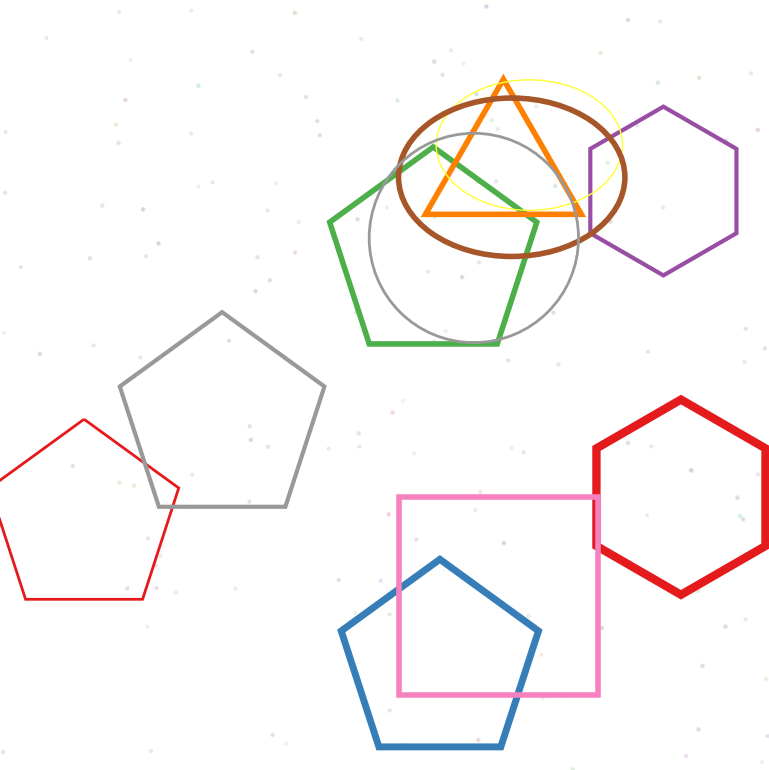[{"shape": "pentagon", "thickness": 1, "radius": 0.65, "center": [0.109, 0.326]}, {"shape": "hexagon", "thickness": 3, "radius": 0.63, "center": [0.884, 0.354]}, {"shape": "pentagon", "thickness": 2.5, "radius": 0.67, "center": [0.571, 0.139]}, {"shape": "pentagon", "thickness": 2, "radius": 0.71, "center": [0.563, 0.668]}, {"shape": "hexagon", "thickness": 1.5, "radius": 0.55, "center": [0.862, 0.752]}, {"shape": "triangle", "thickness": 2, "radius": 0.58, "center": [0.654, 0.78]}, {"shape": "oval", "thickness": 0.5, "radius": 0.61, "center": [0.687, 0.812]}, {"shape": "oval", "thickness": 2, "radius": 0.73, "center": [0.665, 0.77]}, {"shape": "square", "thickness": 2, "radius": 0.65, "center": [0.647, 0.226]}, {"shape": "circle", "thickness": 1, "radius": 0.68, "center": [0.615, 0.691]}, {"shape": "pentagon", "thickness": 1.5, "radius": 0.7, "center": [0.288, 0.455]}]